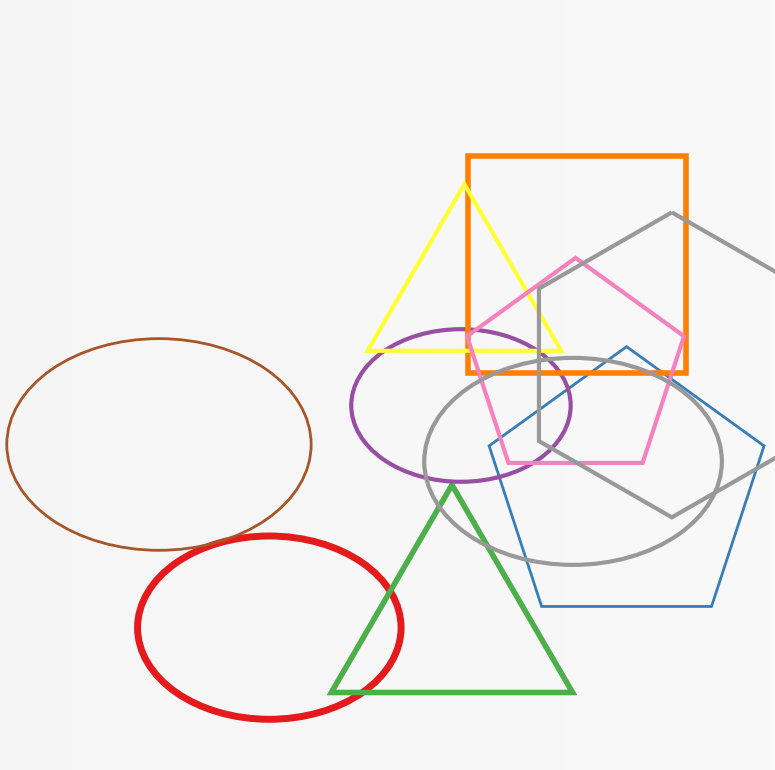[{"shape": "oval", "thickness": 2.5, "radius": 0.85, "center": [0.348, 0.185]}, {"shape": "pentagon", "thickness": 1, "radius": 0.93, "center": [0.809, 0.363]}, {"shape": "triangle", "thickness": 2, "radius": 0.9, "center": [0.583, 0.19]}, {"shape": "oval", "thickness": 1.5, "radius": 0.71, "center": [0.595, 0.473]}, {"shape": "square", "thickness": 2, "radius": 0.7, "center": [0.744, 0.656]}, {"shape": "triangle", "thickness": 1.5, "radius": 0.72, "center": [0.599, 0.617]}, {"shape": "oval", "thickness": 1, "radius": 0.98, "center": [0.205, 0.423]}, {"shape": "pentagon", "thickness": 1.5, "radius": 0.74, "center": [0.743, 0.518]}, {"shape": "oval", "thickness": 1.5, "radius": 0.96, "center": [0.739, 0.401]}, {"shape": "hexagon", "thickness": 1.5, "radius": 0.99, "center": [0.867, 0.526]}]